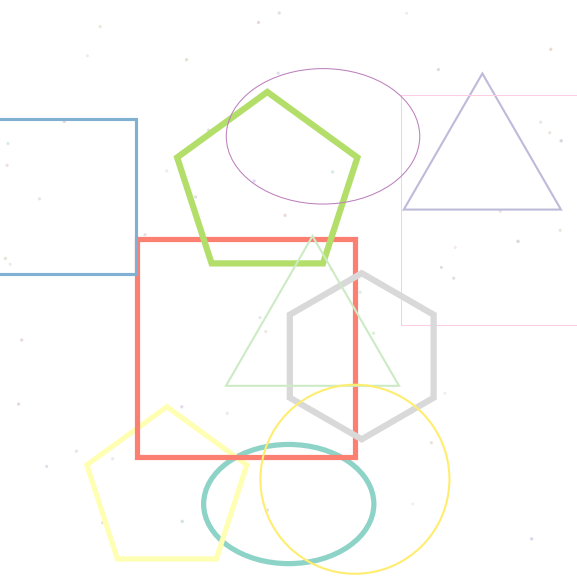[{"shape": "oval", "thickness": 2.5, "radius": 0.74, "center": [0.5, 0.126]}, {"shape": "pentagon", "thickness": 2.5, "radius": 0.73, "center": [0.289, 0.149]}, {"shape": "triangle", "thickness": 1, "radius": 0.79, "center": [0.835, 0.715]}, {"shape": "square", "thickness": 2.5, "radius": 0.94, "center": [0.426, 0.397]}, {"shape": "square", "thickness": 1.5, "radius": 0.67, "center": [0.1, 0.659]}, {"shape": "pentagon", "thickness": 3, "radius": 0.82, "center": [0.463, 0.676]}, {"shape": "square", "thickness": 0.5, "radius": 1.0, "center": [0.893, 0.635]}, {"shape": "hexagon", "thickness": 3, "radius": 0.72, "center": [0.626, 0.382]}, {"shape": "oval", "thickness": 0.5, "radius": 0.84, "center": [0.559, 0.763]}, {"shape": "triangle", "thickness": 1, "radius": 0.86, "center": [0.541, 0.418]}, {"shape": "circle", "thickness": 1, "radius": 0.82, "center": [0.615, 0.169]}]